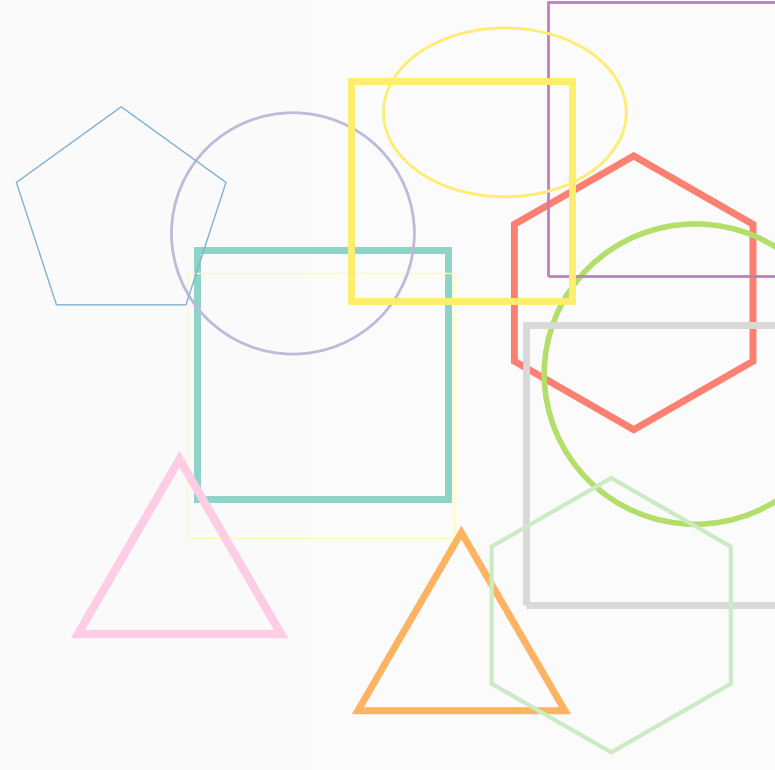[{"shape": "square", "thickness": 2.5, "radius": 0.81, "center": [0.416, 0.514]}, {"shape": "square", "thickness": 0.5, "radius": 0.86, "center": [0.413, 0.473]}, {"shape": "circle", "thickness": 1, "radius": 0.78, "center": [0.378, 0.697]}, {"shape": "hexagon", "thickness": 2.5, "radius": 0.89, "center": [0.818, 0.62]}, {"shape": "pentagon", "thickness": 0.5, "radius": 0.71, "center": [0.156, 0.719]}, {"shape": "triangle", "thickness": 2.5, "radius": 0.77, "center": [0.595, 0.154]}, {"shape": "circle", "thickness": 2, "radius": 0.97, "center": [0.897, 0.514]}, {"shape": "triangle", "thickness": 3, "radius": 0.76, "center": [0.232, 0.252]}, {"shape": "square", "thickness": 2.5, "radius": 0.91, "center": [0.86, 0.396]}, {"shape": "square", "thickness": 1, "radius": 0.89, "center": [0.885, 0.82]}, {"shape": "hexagon", "thickness": 1.5, "radius": 0.89, "center": [0.789, 0.201]}, {"shape": "square", "thickness": 2.5, "radius": 0.71, "center": [0.595, 0.752]}, {"shape": "oval", "thickness": 1, "radius": 0.78, "center": [0.651, 0.854]}]